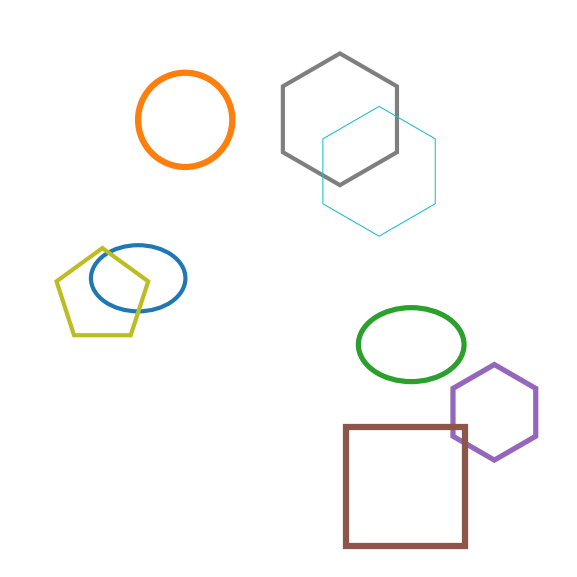[{"shape": "oval", "thickness": 2, "radius": 0.41, "center": [0.239, 0.517]}, {"shape": "circle", "thickness": 3, "radius": 0.41, "center": [0.321, 0.792]}, {"shape": "oval", "thickness": 2.5, "radius": 0.46, "center": [0.712, 0.402]}, {"shape": "hexagon", "thickness": 2.5, "radius": 0.41, "center": [0.856, 0.285]}, {"shape": "square", "thickness": 3, "radius": 0.52, "center": [0.702, 0.157]}, {"shape": "hexagon", "thickness": 2, "radius": 0.57, "center": [0.589, 0.793]}, {"shape": "pentagon", "thickness": 2, "radius": 0.42, "center": [0.177, 0.486]}, {"shape": "hexagon", "thickness": 0.5, "radius": 0.56, "center": [0.656, 0.703]}]